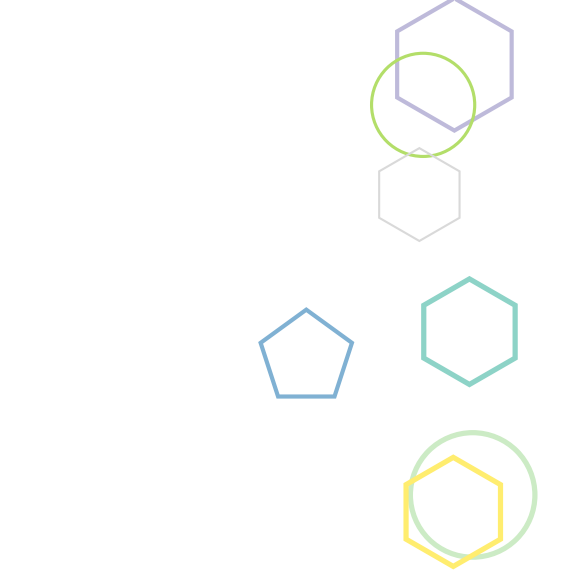[{"shape": "hexagon", "thickness": 2.5, "radius": 0.46, "center": [0.813, 0.425]}, {"shape": "hexagon", "thickness": 2, "radius": 0.57, "center": [0.787, 0.888]}, {"shape": "pentagon", "thickness": 2, "radius": 0.42, "center": [0.53, 0.38]}, {"shape": "circle", "thickness": 1.5, "radius": 0.45, "center": [0.733, 0.818]}, {"shape": "hexagon", "thickness": 1, "radius": 0.4, "center": [0.726, 0.662]}, {"shape": "circle", "thickness": 2.5, "radius": 0.54, "center": [0.818, 0.142]}, {"shape": "hexagon", "thickness": 2.5, "radius": 0.47, "center": [0.785, 0.113]}]